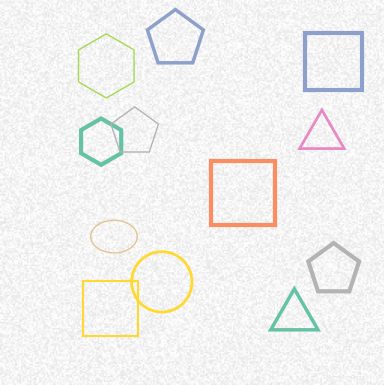[{"shape": "hexagon", "thickness": 3, "radius": 0.3, "center": [0.263, 0.632]}, {"shape": "triangle", "thickness": 2.5, "radius": 0.35, "center": [0.765, 0.179]}, {"shape": "square", "thickness": 3, "radius": 0.42, "center": [0.632, 0.498]}, {"shape": "pentagon", "thickness": 2.5, "radius": 0.38, "center": [0.456, 0.899]}, {"shape": "square", "thickness": 3, "radius": 0.37, "center": [0.866, 0.841]}, {"shape": "triangle", "thickness": 2, "radius": 0.33, "center": [0.836, 0.647]}, {"shape": "hexagon", "thickness": 1, "radius": 0.42, "center": [0.276, 0.829]}, {"shape": "square", "thickness": 1.5, "radius": 0.36, "center": [0.288, 0.198]}, {"shape": "circle", "thickness": 2, "radius": 0.39, "center": [0.42, 0.268]}, {"shape": "oval", "thickness": 1, "radius": 0.3, "center": [0.296, 0.386]}, {"shape": "pentagon", "thickness": 1, "radius": 0.32, "center": [0.35, 0.658]}, {"shape": "pentagon", "thickness": 3, "radius": 0.35, "center": [0.867, 0.299]}]